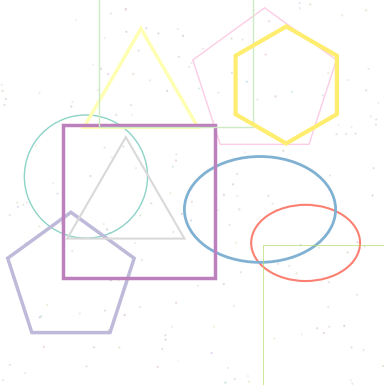[{"shape": "circle", "thickness": 1, "radius": 0.8, "center": [0.223, 0.541]}, {"shape": "triangle", "thickness": 2.5, "radius": 0.86, "center": [0.366, 0.755]}, {"shape": "pentagon", "thickness": 2.5, "radius": 0.86, "center": [0.184, 0.276]}, {"shape": "oval", "thickness": 1.5, "radius": 0.71, "center": [0.794, 0.369]}, {"shape": "oval", "thickness": 2, "radius": 0.98, "center": [0.675, 0.456]}, {"shape": "square", "thickness": 0.5, "radius": 0.97, "center": [0.878, 0.17]}, {"shape": "pentagon", "thickness": 1, "radius": 0.98, "center": [0.687, 0.784]}, {"shape": "triangle", "thickness": 1.5, "radius": 0.88, "center": [0.327, 0.468]}, {"shape": "square", "thickness": 2.5, "radius": 0.99, "center": [0.361, 0.476]}, {"shape": "square", "thickness": 1, "radius": 1.0, "center": [0.457, 0.868]}, {"shape": "hexagon", "thickness": 3, "radius": 0.76, "center": [0.743, 0.779]}]